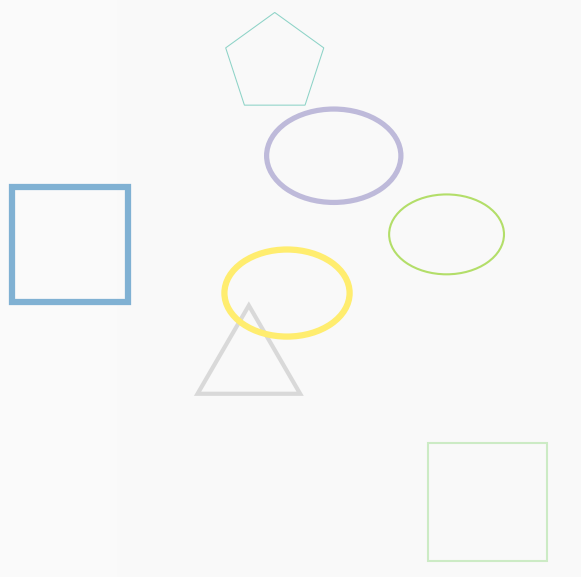[{"shape": "pentagon", "thickness": 0.5, "radius": 0.44, "center": [0.473, 0.889]}, {"shape": "oval", "thickness": 2.5, "radius": 0.58, "center": [0.574, 0.729]}, {"shape": "square", "thickness": 3, "radius": 0.5, "center": [0.12, 0.576]}, {"shape": "oval", "thickness": 1, "radius": 0.49, "center": [0.768, 0.593]}, {"shape": "triangle", "thickness": 2, "radius": 0.51, "center": [0.428, 0.368]}, {"shape": "square", "thickness": 1, "radius": 0.51, "center": [0.839, 0.13]}, {"shape": "oval", "thickness": 3, "radius": 0.54, "center": [0.494, 0.492]}]